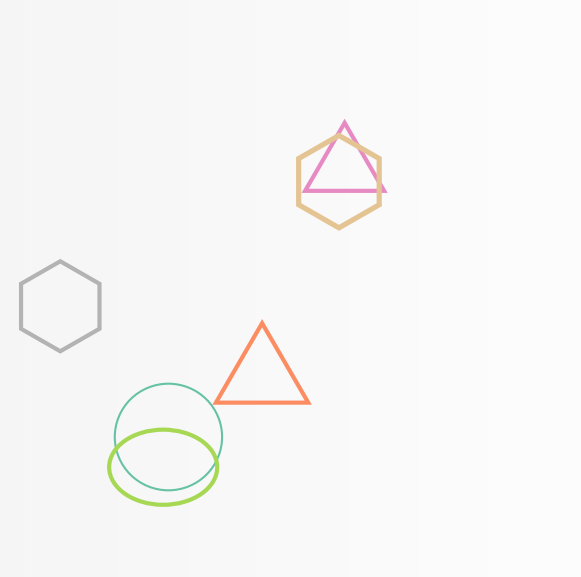[{"shape": "circle", "thickness": 1, "radius": 0.46, "center": [0.29, 0.242]}, {"shape": "triangle", "thickness": 2, "radius": 0.46, "center": [0.451, 0.348]}, {"shape": "triangle", "thickness": 2, "radius": 0.39, "center": [0.593, 0.708]}, {"shape": "oval", "thickness": 2, "radius": 0.46, "center": [0.281, 0.19]}, {"shape": "hexagon", "thickness": 2.5, "radius": 0.4, "center": [0.583, 0.685]}, {"shape": "hexagon", "thickness": 2, "radius": 0.39, "center": [0.104, 0.469]}]